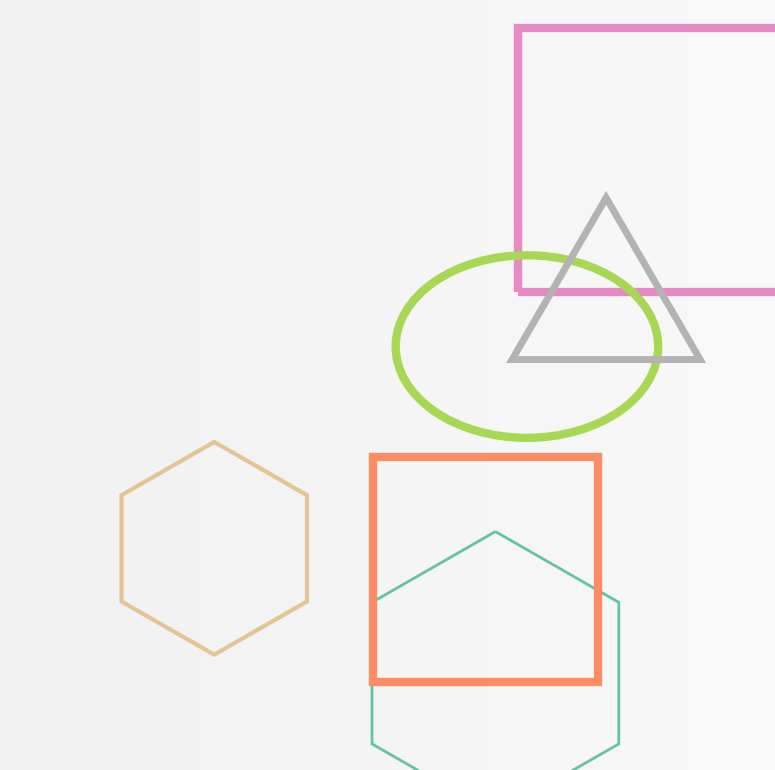[{"shape": "hexagon", "thickness": 1, "radius": 0.92, "center": [0.639, 0.126]}, {"shape": "square", "thickness": 3, "radius": 0.73, "center": [0.626, 0.26]}, {"shape": "square", "thickness": 3, "radius": 0.86, "center": [0.84, 0.792]}, {"shape": "oval", "thickness": 3, "radius": 0.85, "center": [0.68, 0.55]}, {"shape": "hexagon", "thickness": 1.5, "radius": 0.69, "center": [0.276, 0.288]}, {"shape": "triangle", "thickness": 2.5, "radius": 0.7, "center": [0.782, 0.603]}]